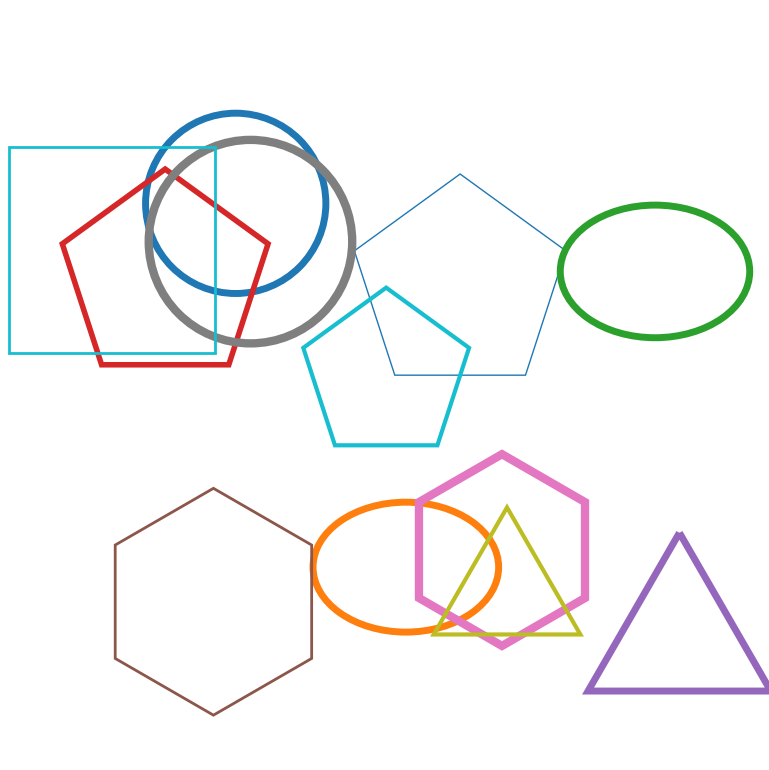[{"shape": "pentagon", "thickness": 0.5, "radius": 0.72, "center": [0.598, 0.63]}, {"shape": "circle", "thickness": 2.5, "radius": 0.59, "center": [0.306, 0.736]}, {"shape": "oval", "thickness": 2.5, "radius": 0.6, "center": [0.527, 0.263]}, {"shape": "oval", "thickness": 2.5, "radius": 0.62, "center": [0.851, 0.648]}, {"shape": "pentagon", "thickness": 2, "radius": 0.7, "center": [0.215, 0.64]}, {"shape": "triangle", "thickness": 2.5, "radius": 0.69, "center": [0.882, 0.171]}, {"shape": "hexagon", "thickness": 1, "radius": 0.74, "center": [0.277, 0.219]}, {"shape": "hexagon", "thickness": 3, "radius": 0.62, "center": [0.652, 0.286]}, {"shape": "circle", "thickness": 3, "radius": 0.66, "center": [0.325, 0.686]}, {"shape": "triangle", "thickness": 1.5, "radius": 0.55, "center": [0.658, 0.231]}, {"shape": "square", "thickness": 1, "radius": 0.67, "center": [0.146, 0.675]}, {"shape": "pentagon", "thickness": 1.5, "radius": 0.57, "center": [0.502, 0.513]}]